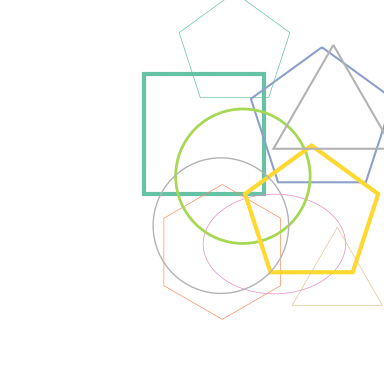[{"shape": "square", "thickness": 3, "radius": 0.78, "center": [0.53, 0.652]}, {"shape": "pentagon", "thickness": 0.5, "radius": 0.76, "center": [0.609, 0.868]}, {"shape": "hexagon", "thickness": 0.5, "radius": 0.88, "center": [0.577, 0.346]}, {"shape": "pentagon", "thickness": 1.5, "radius": 0.97, "center": [0.836, 0.683]}, {"shape": "oval", "thickness": 0.5, "radius": 0.92, "center": [0.713, 0.366]}, {"shape": "circle", "thickness": 2, "radius": 0.87, "center": [0.631, 0.542]}, {"shape": "pentagon", "thickness": 3, "radius": 0.91, "center": [0.809, 0.44]}, {"shape": "triangle", "thickness": 0.5, "radius": 0.68, "center": [0.876, 0.275]}, {"shape": "circle", "thickness": 1, "radius": 0.88, "center": [0.574, 0.414]}, {"shape": "triangle", "thickness": 1.5, "radius": 0.9, "center": [0.866, 0.703]}]